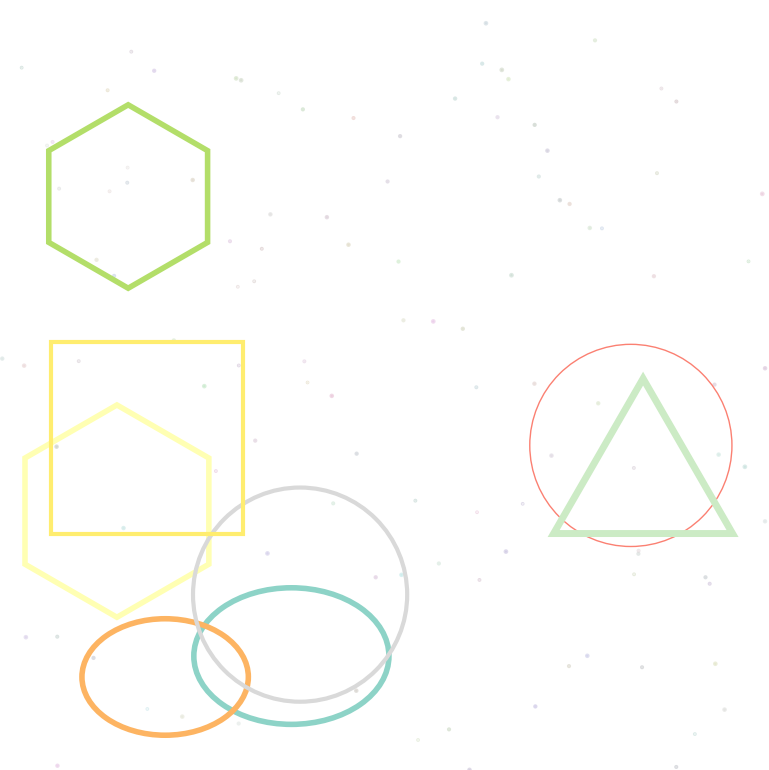[{"shape": "oval", "thickness": 2, "radius": 0.63, "center": [0.378, 0.148]}, {"shape": "hexagon", "thickness": 2, "radius": 0.69, "center": [0.152, 0.336]}, {"shape": "circle", "thickness": 0.5, "radius": 0.66, "center": [0.819, 0.422]}, {"shape": "oval", "thickness": 2, "radius": 0.54, "center": [0.214, 0.121]}, {"shape": "hexagon", "thickness": 2, "radius": 0.6, "center": [0.166, 0.745]}, {"shape": "circle", "thickness": 1.5, "radius": 0.7, "center": [0.39, 0.228]}, {"shape": "triangle", "thickness": 2.5, "radius": 0.67, "center": [0.835, 0.374]}, {"shape": "square", "thickness": 1.5, "radius": 0.62, "center": [0.191, 0.431]}]